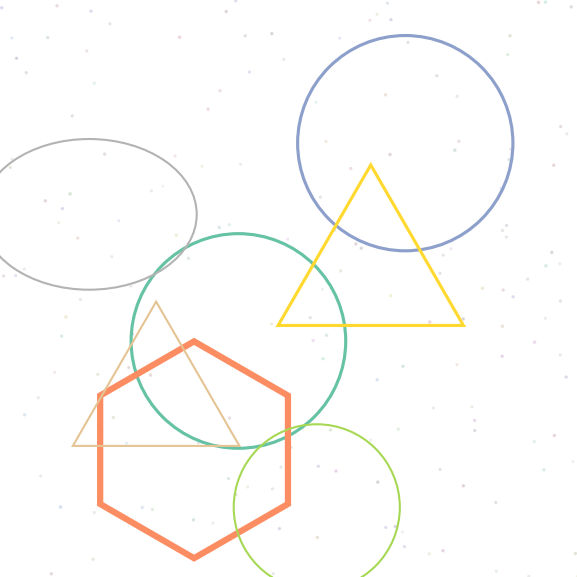[{"shape": "circle", "thickness": 1.5, "radius": 0.93, "center": [0.413, 0.409]}, {"shape": "hexagon", "thickness": 3, "radius": 0.94, "center": [0.336, 0.22]}, {"shape": "circle", "thickness": 1.5, "radius": 0.93, "center": [0.702, 0.751]}, {"shape": "circle", "thickness": 1, "radius": 0.72, "center": [0.549, 0.121]}, {"shape": "triangle", "thickness": 1.5, "radius": 0.93, "center": [0.642, 0.528]}, {"shape": "triangle", "thickness": 1, "radius": 0.83, "center": [0.27, 0.31]}, {"shape": "oval", "thickness": 1, "radius": 0.93, "center": [0.154, 0.628]}]